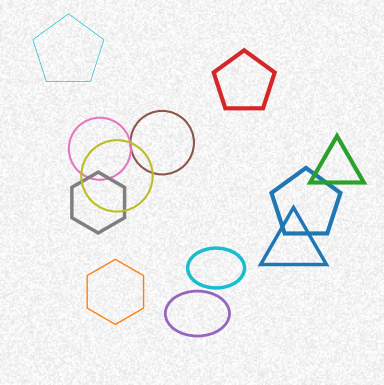[{"shape": "triangle", "thickness": 2.5, "radius": 0.49, "center": [0.762, 0.362]}, {"shape": "pentagon", "thickness": 3, "radius": 0.47, "center": [0.795, 0.47]}, {"shape": "hexagon", "thickness": 1, "radius": 0.42, "center": [0.3, 0.242]}, {"shape": "triangle", "thickness": 3, "radius": 0.4, "center": [0.875, 0.566]}, {"shape": "pentagon", "thickness": 3, "radius": 0.42, "center": [0.634, 0.786]}, {"shape": "oval", "thickness": 2, "radius": 0.42, "center": [0.513, 0.186]}, {"shape": "circle", "thickness": 1.5, "radius": 0.41, "center": [0.421, 0.629]}, {"shape": "circle", "thickness": 1.5, "radius": 0.4, "center": [0.259, 0.614]}, {"shape": "hexagon", "thickness": 2.5, "radius": 0.39, "center": [0.255, 0.474]}, {"shape": "circle", "thickness": 1.5, "radius": 0.46, "center": [0.304, 0.543]}, {"shape": "pentagon", "thickness": 0.5, "radius": 0.49, "center": [0.178, 0.867]}, {"shape": "oval", "thickness": 2.5, "radius": 0.37, "center": [0.561, 0.304]}]